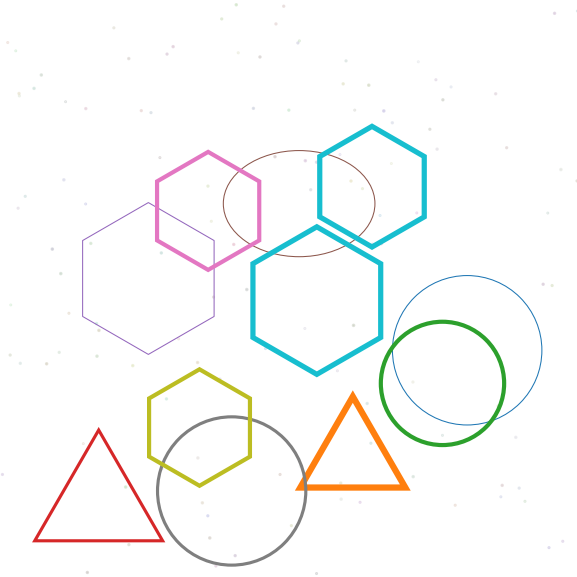[{"shape": "circle", "thickness": 0.5, "radius": 0.65, "center": [0.809, 0.393]}, {"shape": "triangle", "thickness": 3, "radius": 0.52, "center": [0.611, 0.207]}, {"shape": "circle", "thickness": 2, "radius": 0.53, "center": [0.766, 0.335]}, {"shape": "triangle", "thickness": 1.5, "radius": 0.64, "center": [0.171, 0.127]}, {"shape": "hexagon", "thickness": 0.5, "radius": 0.66, "center": [0.257, 0.517]}, {"shape": "oval", "thickness": 0.5, "radius": 0.66, "center": [0.518, 0.647]}, {"shape": "hexagon", "thickness": 2, "radius": 0.51, "center": [0.36, 0.634]}, {"shape": "circle", "thickness": 1.5, "radius": 0.64, "center": [0.401, 0.149]}, {"shape": "hexagon", "thickness": 2, "radius": 0.5, "center": [0.345, 0.259]}, {"shape": "hexagon", "thickness": 2.5, "radius": 0.52, "center": [0.644, 0.676]}, {"shape": "hexagon", "thickness": 2.5, "radius": 0.64, "center": [0.549, 0.479]}]